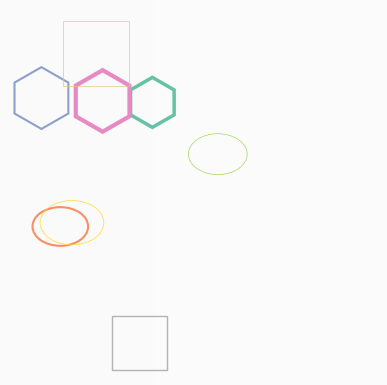[{"shape": "hexagon", "thickness": 2.5, "radius": 0.32, "center": [0.393, 0.734]}, {"shape": "oval", "thickness": 1.5, "radius": 0.36, "center": [0.156, 0.412]}, {"shape": "hexagon", "thickness": 1.5, "radius": 0.4, "center": [0.107, 0.745]}, {"shape": "hexagon", "thickness": 3, "radius": 0.4, "center": [0.265, 0.738]}, {"shape": "oval", "thickness": 0.5, "radius": 0.38, "center": [0.562, 0.6]}, {"shape": "oval", "thickness": 0.5, "radius": 0.41, "center": [0.186, 0.422]}, {"shape": "square", "thickness": 0.5, "radius": 0.42, "center": [0.247, 0.861]}, {"shape": "square", "thickness": 1, "radius": 0.36, "center": [0.36, 0.109]}]